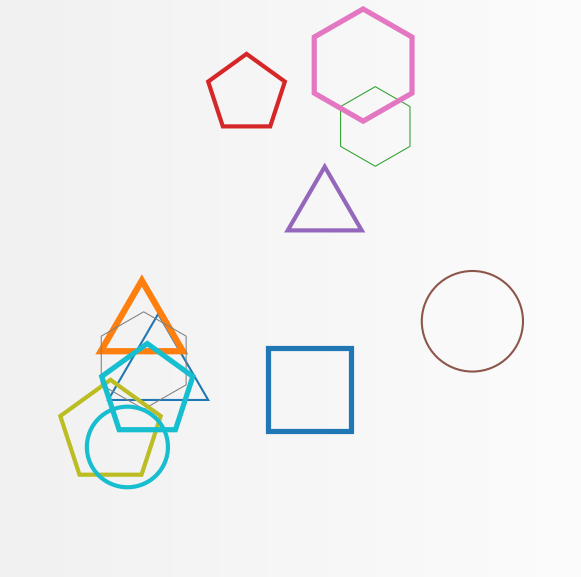[{"shape": "triangle", "thickness": 1, "radius": 0.5, "center": [0.272, 0.356]}, {"shape": "square", "thickness": 2.5, "radius": 0.36, "center": [0.533, 0.324]}, {"shape": "triangle", "thickness": 3, "radius": 0.41, "center": [0.244, 0.432]}, {"shape": "hexagon", "thickness": 0.5, "radius": 0.34, "center": [0.646, 0.78]}, {"shape": "pentagon", "thickness": 2, "radius": 0.35, "center": [0.424, 0.836]}, {"shape": "triangle", "thickness": 2, "radius": 0.37, "center": [0.559, 0.637]}, {"shape": "circle", "thickness": 1, "radius": 0.44, "center": [0.813, 0.443]}, {"shape": "hexagon", "thickness": 2.5, "radius": 0.49, "center": [0.625, 0.886]}, {"shape": "hexagon", "thickness": 0.5, "radius": 0.42, "center": [0.247, 0.375]}, {"shape": "pentagon", "thickness": 2, "radius": 0.45, "center": [0.19, 0.251]}, {"shape": "circle", "thickness": 2, "radius": 0.35, "center": [0.219, 0.225]}, {"shape": "pentagon", "thickness": 2.5, "radius": 0.41, "center": [0.253, 0.322]}]